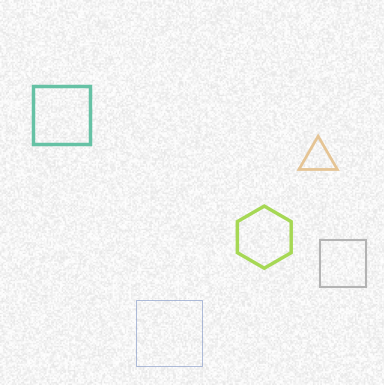[{"shape": "square", "thickness": 2.5, "radius": 0.37, "center": [0.16, 0.701]}, {"shape": "square", "thickness": 0.5, "radius": 0.43, "center": [0.438, 0.136]}, {"shape": "hexagon", "thickness": 2.5, "radius": 0.4, "center": [0.686, 0.384]}, {"shape": "triangle", "thickness": 2, "radius": 0.29, "center": [0.826, 0.589]}, {"shape": "square", "thickness": 1.5, "radius": 0.3, "center": [0.891, 0.316]}]